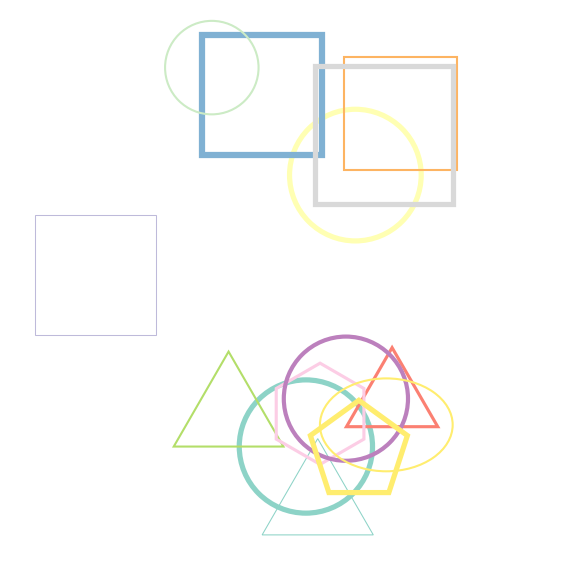[{"shape": "circle", "thickness": 2.5, "radius": 0.58, "center": [0.53, 0.226]}, {"shape": "triangle", "thickness": 0.5, "radius": 0.56, "center": [0.55, 0.128]}, {"shape": "circle", "thickness": 2.5, "radius": 0.57, "center": [0.615, 0.696]}, {"shape": "square", "thickness": 0.5, "radius": 0.52, "center": [0.166, 0.523]}, {"shape": "triangle", "thickness": 1.5, "radius": 0.46, "center": [0.679, 0.306]}, {"shape": "square", "thickness": 3, "radius": 0.52, "center": [0.453, 0.834]}, {"shape": "square", "thickness": 1, "radius": 0.49, "center": [0.693, 0.803]}, {"shape": "triangle", "thickness": 1, "radius": 0.55, "center": [0.396, 0.281]}, {"shape": "hexagon", "thickness": 1.5, "radius": 0.44, "center": [0.554, 0.283]}, {"shape": "square", "thickness": 2.5, "radius": 0.59, "center": [0.665, 0.765]}, {"shape": "circle", "thickness": 2, "radius": 0.54, "center": [0.599, 0.309]}, {"shape": "circle", "thickness": 1, "radius": 0.4, "center": [0.367, 0.882]}, {"shape": "pentagon", "thickness": 2.5, "radius": 0.44, "center": [0.621, 0.218]}, {"shape": "oval", "thickness": 1, "radius": 0.57, "center": [0.669, 0.263]}]